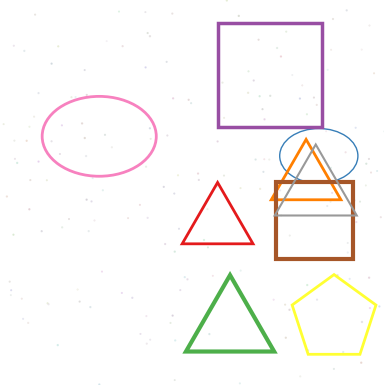[{"shape": "triangle", "thickness": 2, "radius": 0.53, "center": [0.565, 0.42]}, {"shape": "oval", "thickness": 1, "radius": 0.51, "center": [0.828, 0.595]}, {"shape": "triangle", "thickness": 3, "radius": 0.66, "center": [0.598, 0.153]}, {"shape": "square", "thickness": 2.5, "radius": 0.68, "center": [0.702, 0.806]}, {"shape": "triangle", "thickness": 2, "radius": 0.52, "center": [0.795, 0.533]}, {"shape": "pentagon", "thickness": 2, "radius": 0.57, "center": [0.868, 0.172]}, {"shape": "square", "thickness": 3, "radius": 0.5, "center": [0.818, 0.426]}, {"shape": "oval", "thickness": 2, "radius": 0.74, "center": [0.258, 0.646]}, {"shape": "triangle", "thickness": 1.5, "radius": 0.61, "center": [0.82, 0.502]}]